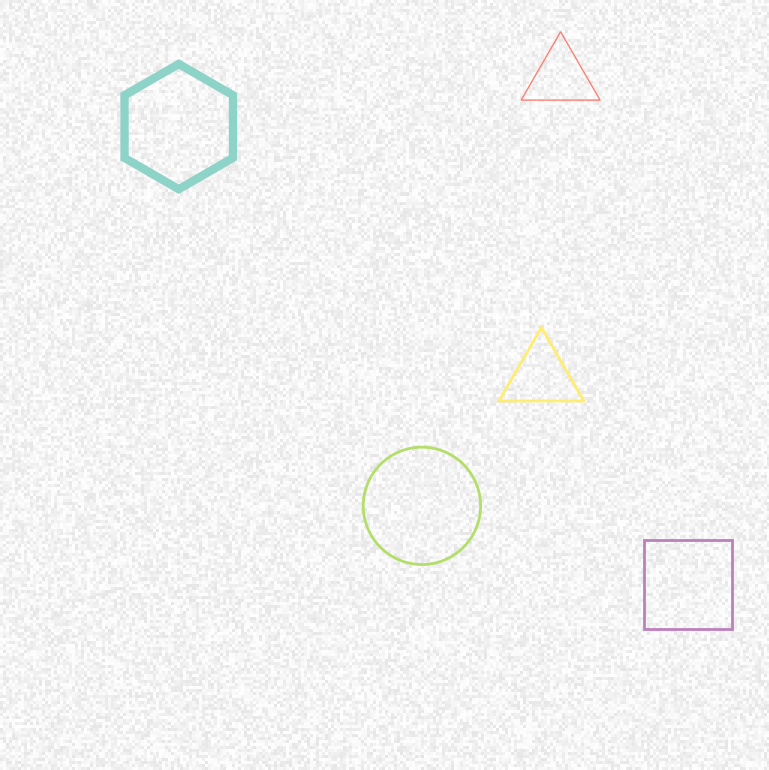[{"shape": "hexagon", "thickness": 3, "radius": 0.41, "center": [0.232, 0.836]}, {"shape": "triangle", "thickness": 0.5, "radius": 0.3, "center": [0.728, 0.9]}, {"shape": "circle", "thickness": 1, "radius": 0.38, "center": [0.548, 0.343]}, {"shape": "square", "thickness": 1, "radius": 0.29, "center": [0.894, 0.241]}, {"shape": "triangle", "thickness": 1, "radius": 0.32, "center": [0.703, 0.511]}]